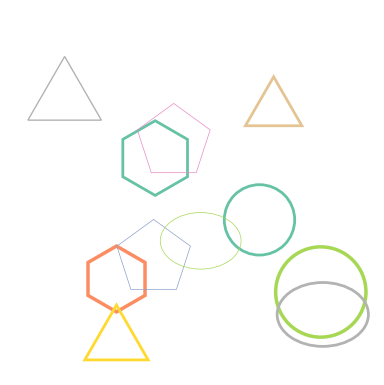[{"shape": "hexagon", "thickness": 2, "radius": 0.48, "center": [0.403, 0.589]}, {"shape": "circle", "thickness": 2, "radius": 0.46, "center": [0.674, 0.429]}, {"shape": "hexagon", "thickness": 2.5, "radius": 0.43, "center": [0.303, 0.275]}, {"shape": "pentagon", "thickness": 0.5, "radius": 0.5, "center": [0.399, 0.33]}, {"shape": "pentagon", "thickness": 0.5, "radius": 0.5, "center": [0.451, 0.632]}, {"shape": "circle", "thickness": 2.5, "radius": 0.59, "center": [0.833, 0.242]}, {"shape": "oval", "thickness": 0.5, "radius": 0.52, "center": [0.521, 0.374]}, {"shape": "triangle", "thickness": 2, "radius": 0.47, "center": [0.302, 0.113]}, {"shape": "triangle", "thickness": 2, "radius": 0.42, "center": [0.711, 0.716]}, {"shape": "triangle", "thickness": 1, "radius": 0.55, "center": [0.168, 0.743]}, {"shape": "oval", "thickness": 2, "radius": 0.59, "center": [0.838, 0.183]}]